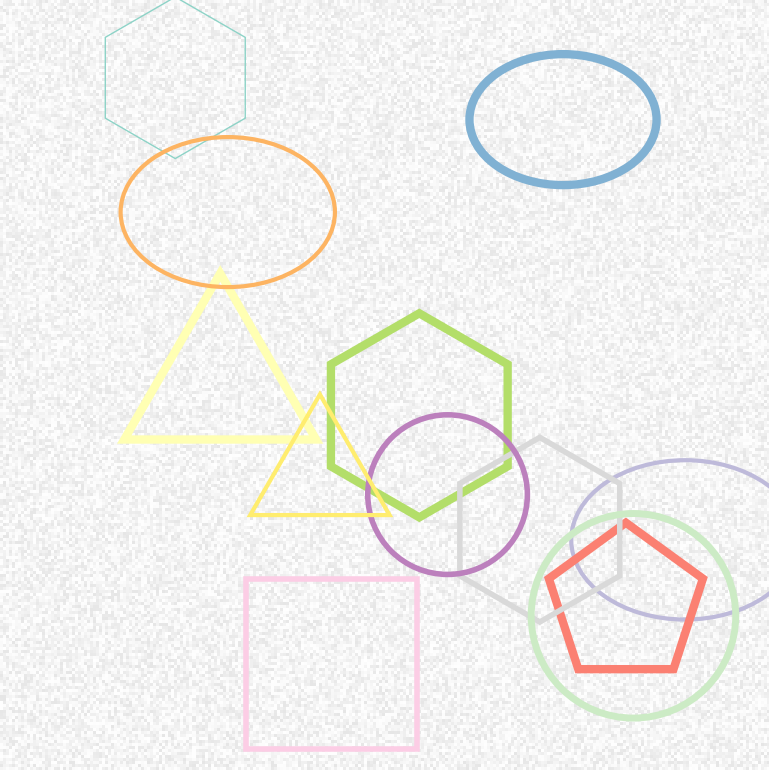[{"shape": "hexagon", "thickness": 0.5, "radius": 0.52, "center": [0.228, 0.899]}, {"shape": "triangle", "thickness": 3, "radius": 0.72, "center": [0.286, 0.501]}, {"shape": "oval", "thickness": 1.5, "radius": 0.74, "center": [0.89, 0.299]}, {"shape": "pentagon", "thickness": 3, "radius": 0.53, "center": [0.813, 0.216]}, {"shape": "oval", "thickness": 3, "radius": 0.61, "center": [0.731, 0.845]}, {"shape": "oval", "thickness": 1.5, "radius": 0.7, "center": [0.296, 0.725]}, {"shape": "hexagon", "thickness": 3, "radius": 0.66, "center": [0.545, 0.461]}, {"shape": "square", "thickness": 2, "radius": 0.55, "center": [0.431, 0.138]}, {"shape": "hexagon", "thickness": 2, "radius": 0.6, "center": [0.701, 0.312]}, {"shape": "circle", "thickness": 2, "radius": 0.52, "center": [0.581, 0.358]}, {"shape": "circle", "thickness": 2.5, "radius": 0.66, "center": [0.823, 0.2]}, {"shape": "triangle", "thickness": 1.5, "radius": 0.52, "center": [0.415, 0.383]}]